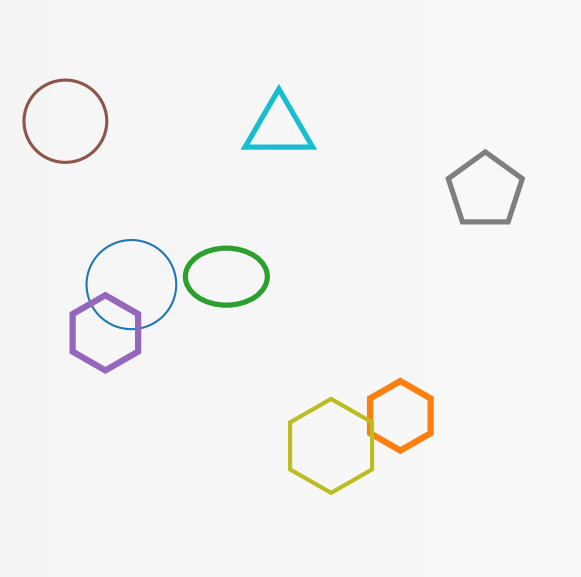[{"shape": "circle", "thickness": 1, "radius": 0.39, "center": [0.226, 0.506]}, {"shape": "hexagon", "thickness": 3, "radius": 0.3, "center": [0.689, 0.279]}, {"shape": "oval", "thickness": 2.5, "radius": 0.35, "center": [0.389, 0.52]}, {"shape": "hexagon", "thickness": 3, "radius": 0.33, "center": [0.181, 0.423]}, {"shape": "circle", "thickness": 1.5, "radius": 0.36, "center": [0.112, 0.789]}, {"shape": "pentagon", "thickness": 2.5, "radius": 0.33, "center": [0.835, 0.669]}, {"shape": "hexagon", "thickness": 2, "radius": 0.41, "center": [0.57, 0.227]}, {"shape": "triangle", "thickness": 2.5, "radius": 0.34, "center": [0.48, 0.778]}]